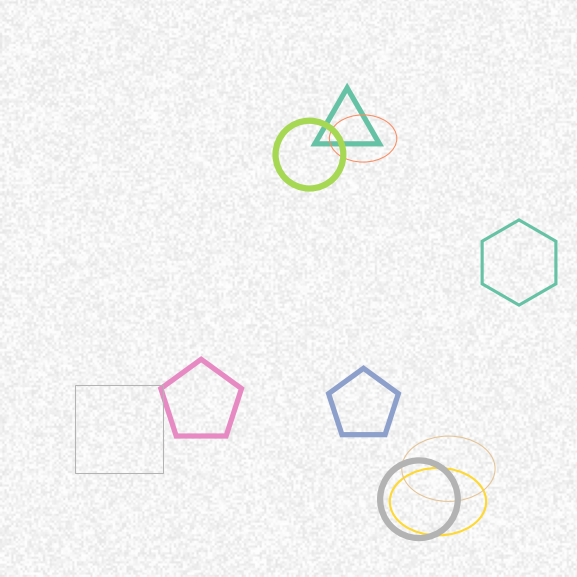[{"shape": "hexagon", "thickness": 1.5, "radius": 0.37, "center": [0.899, 0.545]}, {"shape": "triangle", "thickness": 2.5, "radius": 0.32, "center": [0.601, 0.782]}, {"shape": "oval", "thickness": 0.5, "radius": 0.29, "center": [0.629, 0.759]}, {"shape": "pentagon", "thickness": 2.5, "radius": 0.32, "center": [0.629, 0.298]}, {"shape": "pentagon", "thickness": 2.5, "radius": 0.37, "center": [0.348, 0.304]}, {"shape": "circle", "thickness": 3, "radius": 0.29, "center": [0.536, 0.731]}, {"shape": "oval", "thickness": 1, "radius": 0.42, "center": [0.758, 0.131]}, {"shape": "oval", "thickness": 0.5, "radius": 0.4, "center": [0.776, 0.187]}, {"shape": "circle", "thickness": 3, "radius": 0.34, "center": [0.725, 0.135]}, {"shape": "square", "thickness": 0.5, "radius": 0.38, "center": [0.205, 0.256]}]